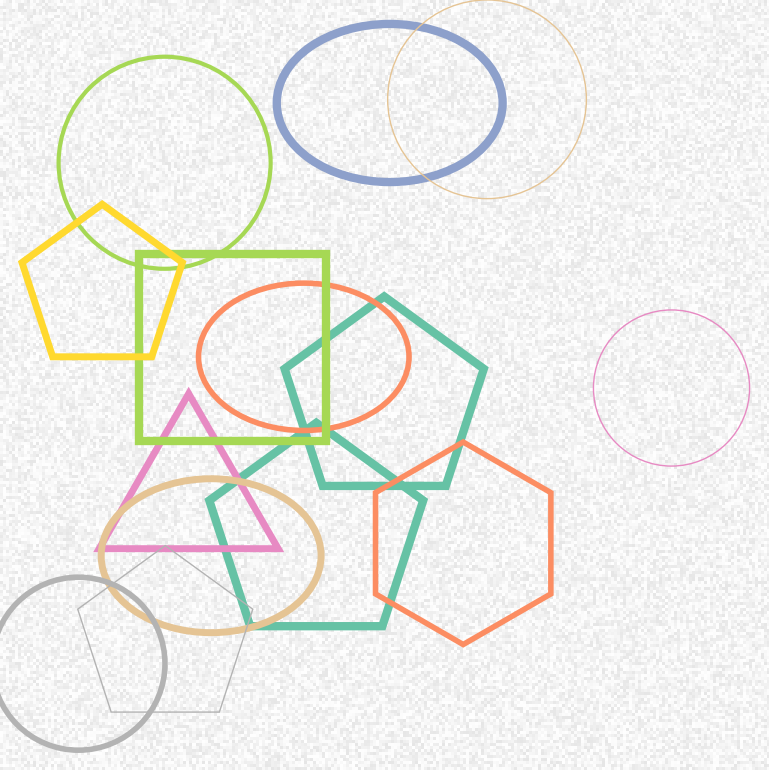[{"shape": "pentagon", "thickness": 3, "radius": 0.68, "center": [0.499, 0.479]}, {"shape": "pentagon", "thickness": 3, "radius": 0.73, "center": [0.411, 0.305]}, {"shape": "oval", "thickness": 2, "radius": 0.68, "center": [0.395, 0.537]}, {"shape": "hexagon", "thickness": 2, "radius": 0.66, "center": [0.602, 0.294]}, {"shape": "oval", "thickness": 3, "radius": 0.73, "center": [0.506, 0.866]}, {"shape": "triangle", "thickness": 2.5, "radius": 0.67, "center": [0.245, 0.355]}, {"shape": "circle", "thickness": 0.5, "radius": 0.51, "center": [0.872, 0.496]}, {"shape": "square", "thickness": 3, "radius": 0.61, "center": [0.301, 0.549]}, {"shape": "circle", "thickness": 1.5, "radius": 0.69, "center": [0.214, 0.789]}, {"shape": "pentagon", "thickness": 2.5, "radius": 0.55, "center": [0.133, 0.625]}, {"shape": "oval", "thickness": 2.5, "radius": 0.71, "center": [0.274, 0.278]}, {"shape": "circle", "thickness": 0.5, "radius": 0.65, "center": [0.632, 0.871]}, {"shape": "pentagon", "thickness": 0.5, "radius": 0.6, "center": [0.215, 0.172]}, {"shape": "circle", "thickness": 2, "radius": 0.56, "center": [0.102, 0.138]}]